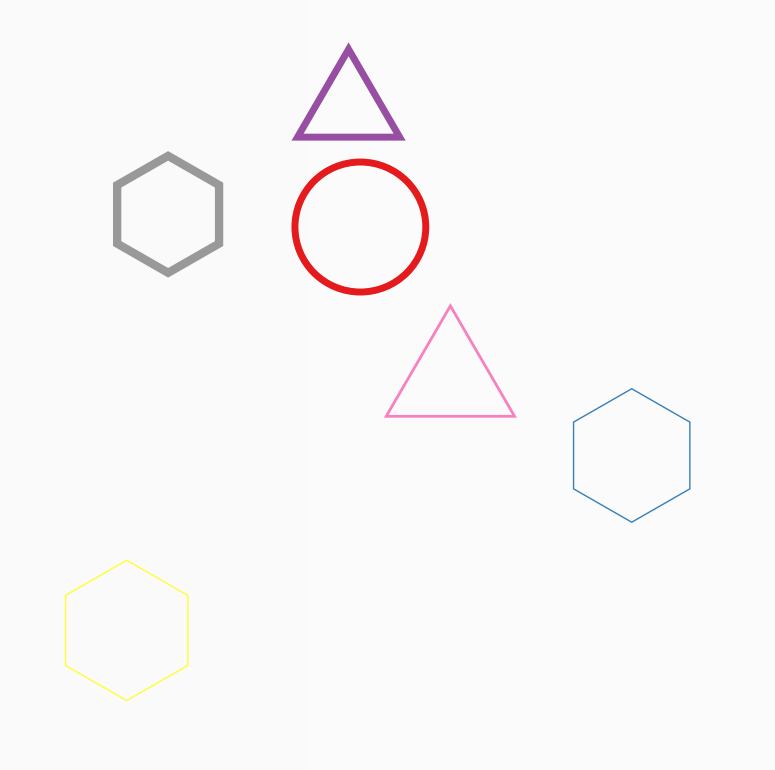[{"shape": "circle", "thickness": 2.5, "radius": 0.42, "center": [0.465, 0.705]}, {"shape": "hexagon", "thickness": 0.5, "radius": 0.43, "center": [0.815, 0.408]}, {"shape": "triangle", "thickness": 2.5, "radius": 0.38, "center": [0.45, 0.86]}, {"shape": "hexagon", "thickness": 0.5, "radius": 0.46, "center": [0.163, 0.181]}, {"shape": "triangle", "thickness": 1, "radius": 0.48, "center": [0.581, 0.507]}, {"shape": "hexagon", "thickness": 3, "radius": 0.38, "center": [0.217, 0.722]}]